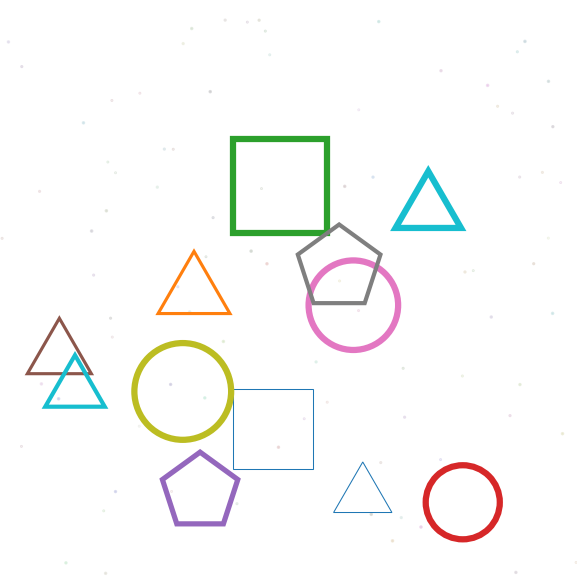[{"shape": "triangle", "thickness": 0.5, "radius": 0.29, "center": [0.628, 0.141]}, {"shape": "square", "thickness": 0.5, "radius": 0.35, "center": [0.473, 0.257]}, {"shape": "triangle", "thickness": 1.5, "radius": 0.36, "center": [0.336, 0.492]}, {"shape": "square", "thickness": 3, "radius": 0.41, "center": [0.484, 0.677]}, {"shape": "circle", "thickness": 3, "radius": 0.32, "center": [0.801, 0.129]}, {"shape": "pentagon", "thickness": 2.5, "radius": 0.34, "center": [0.346, 0.148]}, {"shape": "triangle", "thickness": 1.5, "radius": 0.32, "center": [0.103, 0.384]}, {"shape": "circle", "thickness": 3, "radius": 0.39, "center": [0.612, 0.471]}, {"shape": "pentagon", "thickness": 2, "radius": 0.38, "center": [0.587, 0.535]}, {"shape": "circle", "thickness": 3, "radius": 0.42, "center": [0.316, 0.321]}, {"shape": "triangle", "thickness": 2, "radius": 0.3, "center": [0.13, 0.325]}, {"shape": "triangle", "thickness": 3, "radius": 0.33, "center": [0.742, 0.637]}]